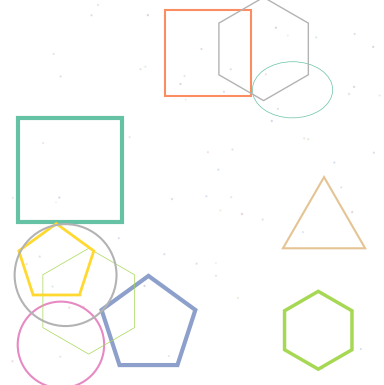[{"shape": "square", "thickness": 3, "radius": 0.67, "center": [0.183, 0.558]}, {"shape": "oval", "thickness": 0.5, "radius": 0.52, "center": [0.76, 0.767]}, {"shape": "square", "thickness": 1.5, "radius": 0.56, "center": [0.539, 0.863]}, {"shape": "pentagon", "thickness": 3, "radius": 0.64, "center": [0.386, 0.155]}, {"shape": "circle", "thickness": 1.5, "radius": 0.56, "center": [0.158, 0.104]}, {"shape": "hexagon", "thickness": 2.5, "radius": 0.51, "center": [0.827, 0.142]}, {"shape": "hexagon", "thickness": 0.5, "radius": 0.69, "center": [0.23, 0.218]}, {"shape": "pentagon", "thickness": 2, "radius": 0.51, "center": [0.146, 0.317]}, {"shape": "triangle", "thickness": 1.5, "radius": 0.62, "center": [0.842, 0.417]}, {"shape": "circle", "thickness": 1.5, "radius": 0.66, "center": [0.17, 0.285]}, {"shape": "hexagon", "thickness": 1, "radius": 0.67, "center": [0.685, 0.873]}]